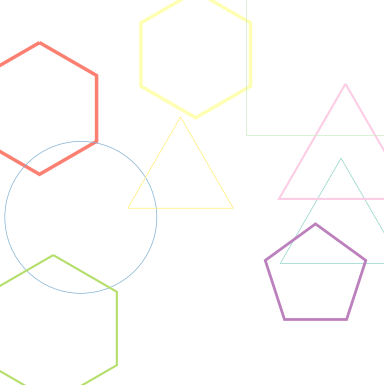[{"shape": "triangle", "thickness": 0.5, "radius": 0.91, "center": [0.886, 0.407]}, {"shape": "hexagon", "thickness": 2.5, "radius": 0.82, "center": [0.508, 0.858]}, {"shape": "hexagon", "thickness": 2.5, "radius": 0.86, "center": [0.103, 0.718]}, {"shape": "circle", "thickness": 0.5, "radius": 0.99, "center": [0.21, 0.435]}, {"shape": "hexagon", "thickness": 1.5, "radius": 0.95, "center": [0.138, 0.147]}, {"shape": "triangle", "thickness": 1.5, "radius": 1.0, "center": [0.897, 0.583]}, {"shape": "pentagon", "thickness": 2, "radius": 0.69, "center": [0.82, 0.281]}, {"shape": "square", "thickness": 0.5, "radius": 0.95, "center": [0.829, 0.839]}, {"shape": "triangle", "thickness": 0.5, "radius": 0.79, "center": [0.469, 0.538]}]